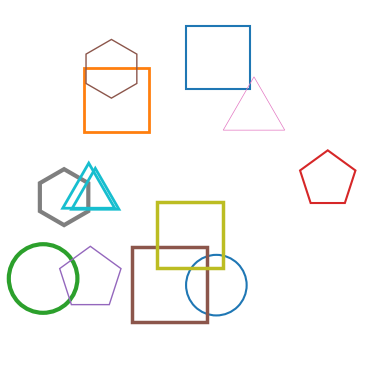[{"shape": "square", "thickness": 1.5, "radius": 0.41, "center": [0.566, 0.851]}, {"shape": "circle", "thickness": 1.5, "radius": 0.39, "center": [0.562, 0.259]}, {"shape": "square", "thickness": 2, "radius": 0.42, "center": [0.302, 0.741]}, {"shape": "circle", "thickness": 3, "radius": 0.45, "center": [0.112, 0.277]}, {"shape": "pentagon", "thickness": 1.5, "radius": 0.38, "center": [0.851, 0.534]}, {"shape": "pentagon", "thickness": 1, "radius": 0.42, "center": [0.235, 0.276]}, {"shape": "hexagon", "thickness": 1, "radius": 0.38, "center": [0.289, 0.821]}, {"shape": "square", "thickness": 2.5, "radius": 0.48, "center": [0.441, 0.261]}, {"shape": "triangle", "thickness": 0.5, "radius": 0.46, "center": [0.66, 0.708]}, {"shape": "hexagon", "thickness": 3, "radius": 0.36, "center": [0.166, 0.488]}, {"shape": "square", "thickness": 2.5, "radius": 0.43, "center": [0.493, 0.391]}, {"shape": "triangle", "thickness": 2, "radius": 0.35, "center": [0.248, 0.492]}, {"shape": "triangle", "thickness": 2, "radius": 0.39, "center": [0.231, 0.498]}]